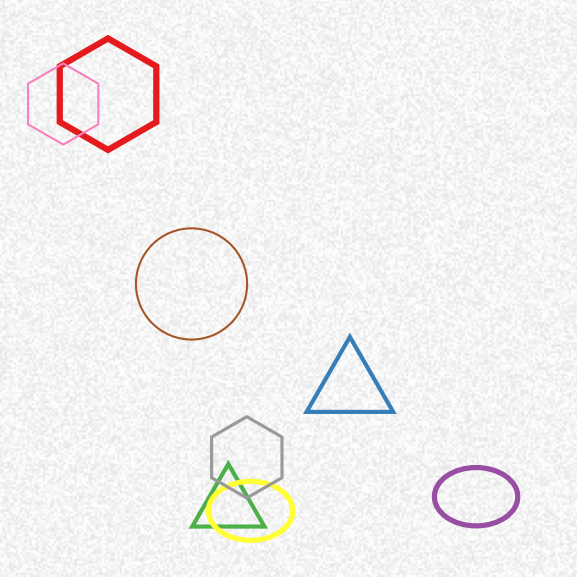[{"shape": "hexagon", "thickness": 3, "radius": 0.48, "center": [0.187, 0.836]}, {"shape": "triangle", "thickness": 2, "radius": 0.43, "center": [0.606, 0.329]}, {"shape": "triangle", "thickness": 2, "radius": 0.36, "center": [0.395, 0.123]}, {"shape": "oval", "thickness": 2.5, "radius": 0.36, "center": [0.824, 0.139]}, {"shape": "oval", "thickness": 2.5, "radius": 0.36, "center": [0.434, 0.115]}, {"shape": "circle", "thickness": 1, "radius": 0.48, "center": [0.332, 0.507]}, {"shape": "hexagon", "thickness": 1, "radius": 0.35, "center": [0.109, 0.819]}, {"shape": "hexagon", "thickness": 1.5, "radius": 0.35, "center": [0.427, 0.207]}]